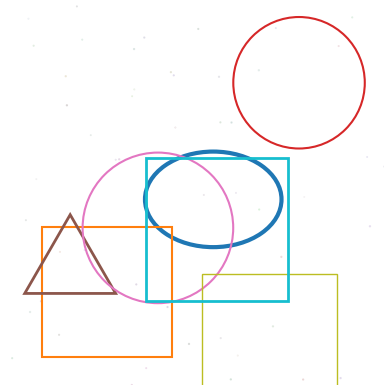[{"shape": "oval", "thickness": 3, "radius": 0.89, "center": [0.554, 0.482]}, {"shape": "square", "thickness": 1.5, "radius": 0.84, "center": [0.277, 0.241]}, {"shape": "circle", "thickness": 1.5, "radius": 0.85, "center": [0.777, 0.785]}, {"shape": "triangle", "thickness": 2, "radius": 0.68, "center": [0.182, 0.306]}, {"shape": "circle", "thickness": 1.5, "radius": 0.98, "center": [0.41, 0.408]}, {"shape": "square", "thickness": 1, "radius": 0.87, "center": [0.7, 0.113]}, {"shape": "square", "thickness": 2, "radius": 0.93, "center": [0.564, 0.405]}]